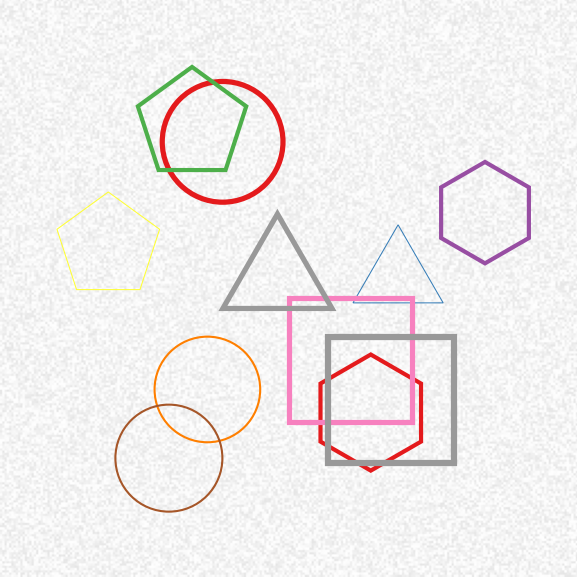[{"shape": "circle", "thickness": 2.5, "radius": 0.52, "center": [0.385, 0.754]}, {"shape": "hexagon", "thickness": 2, "radius": 0.5, "center": [0.642, 0.285]}, {"shape": "triangle", "thickness": 0.5, "radius": 0.45, "center": [0.689, 0.52]}, {"shape": "pentagon", "thickness": 2, "radius": 0.49, "center": [0.333, 0.785]}, {"shape": "hexagon", "thickness": 2, "radius": 0.44, "center": [0.84, 0.631]}, {"shape": "circle", "thickness": 1, "radius": 0.46, "center": [0.359, 0.325]}, {"shape": "pentagon", "thickness": 0.5, "radius": 0.47, "center": [0.187, 0.573]}, {"shape": "circle", "thickness": 1, "radius": 0.46, "center": [0.292, 0.206]}, {"shape": "square", "thickness": 2.5, "radius": 0.53, "center": [0.607, 0.375]}, {"shape": "triangle", "thickness": 2.5, "radius": 0.55, "center": [0.48, 0.52]}, {"shape": "square", "thickness": 3, "radius": 0.55, "center": [0.677, 0.306]}]